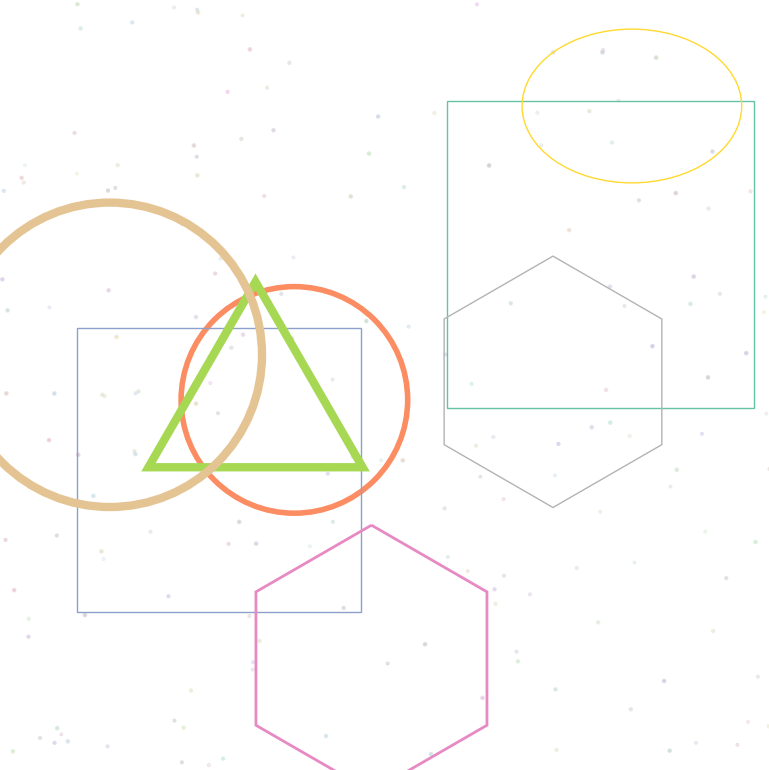[{"shape": "square", "thickness": 0.5, "radius": 1.0, "center": [0.78, 0.67]}, {"shape": "circle", "thickness": 2, "radius": 0.74, "center": [0.382, 0.481]}, {"shape": "square", "thickness": 0.5, "radius": 0.92, "center": [0.284, 0.39]}, {"shape": "hexagon", "thickness": 1, "radius": 0.87, "center": [0.482, 0.145]}, {"shape": "triangle", "thickness": 3, "radius": 0.8, "center": [0.332, 0.473]}, {"shape": "oval", "thickness": 0.5, "radius": 0.71, "center": [0.821, 0.862]}, {"shape": "circle", "thickness": 3, "radius": 0.99, "center": [0.143, 0.539]}, {"shape": "hexagon", "thickness": 0.5, "radius": 0.82, "center": [0.718, 0.504]}]